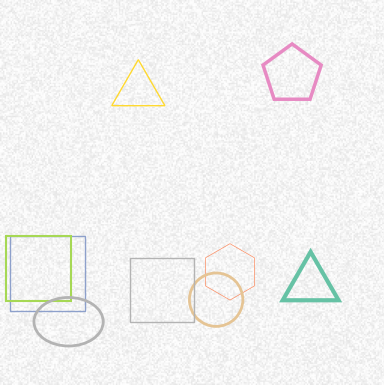[{"shape": "triangle", "thickness": 3, "radius": 0.42, "center": [0.807, 0.262]}, {"shape": "hexagon", "thickness": 0.5, "radius": 0.37, "center": [0.597, 0.294]}, {"shape": "square", "thickness": 1, "radius": 0.49, "center": [0.124, 0.29]}, {"shape": "pentagon", "thickness": 2.5, "radius": 0.4, "center": [0.759, 0.806]}, {"shape": "square", "thickness": 1.5, "radius": 0.43, "center": [0.1, 0.303]}, {"shape": "triangle", "thickness": 1, "radius": 0.4, "center": [0.359, 0.765]}, {"shape": "circle", "thickness": 2, "radius": 0.35, "center": [0.561, 0.222]}, {"shape": "oval", "thickness": 2, "radius": 0.45, "center": [0.178, 0.164]}, {"shape": "square", "thickness": 1, "radius": 0.41, "center": [0.421, 0.248]}]